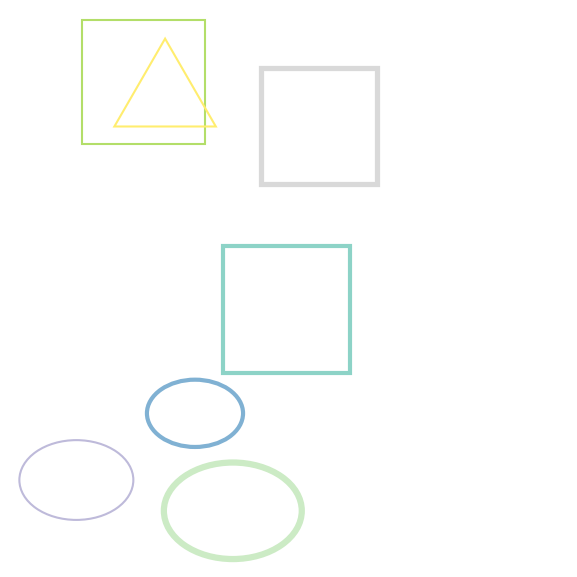[{"shape": "square", "thickness": 2, "radius": 0.55, "center": [0.496, 0.463]}, {"shape": "oval", "thickness": 1, "radius": 0.49, "center": [0.132, 0.168]}, {"shape": "oval", "thickness": 2, "radius": 0.42, "center": [0.338, 0.283]}, {"shape": "square", "thickness": 1, "radius": 0.54, "center": [0.248, 0.857]}, {"shape": "square", "thickness": 2.5, "radius": 0.5, "center": [0.552, 0.781]}, {"shape": "oval", "thickness": 3, "radius": 0.6, "center": [0.403, 0.115]}, {"shape": "triangle", "thickness": 1, "radius": 0.51, "center": [0.286, 0.831]}]